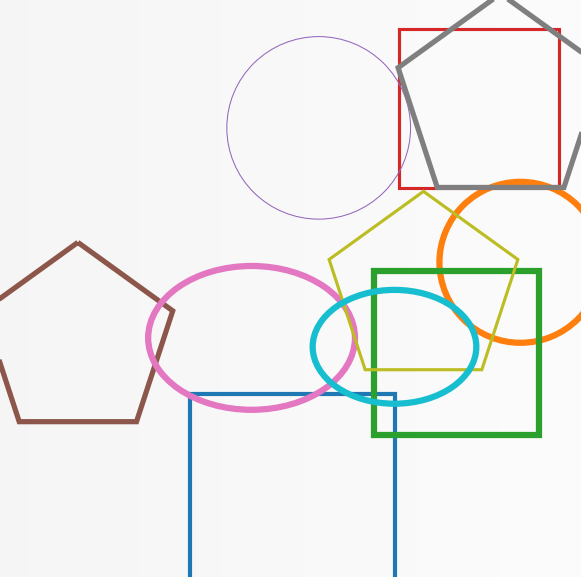[{"shape": "square", "thickness": 2, "radius": 0.88, "center": [0.503, 0.141]}, {"shape": "circle", "thickness": 3, "radius": 0.7, "center": [0.895, 0.545]}, {"shape": "square", "thickness": 3, "radius": 0.71, "center": [0.786, 0.388]}, {"shape": "square", "thickness": 1.5, "radius": 0.69, "center": [0.825, 0.811]}, {"shape": "circle", "thickness": 0.5, "radius": 0.79, "center": [0.548, 0.778]}, {"shape": "pentagon", "thickness": 2.5, "radius": 0.86, "center": [0.134, 0.408]}, {"shape": "oval", "thickness": 3, "radius": 0.89, "center": [0.433, 0.414]}, {"shape": "pentagon", "thickness": 2.5, "radius": 0.93, "center": [0.861, 0.825]}, {"shape": "pentagon", "thickness": 1.5, "radius": 0.85, "center": [0.729, 0.497]}, {"shape": "oval", "thickness": 3, "radius": 0.7, "center": [0.679, 0.399]}]